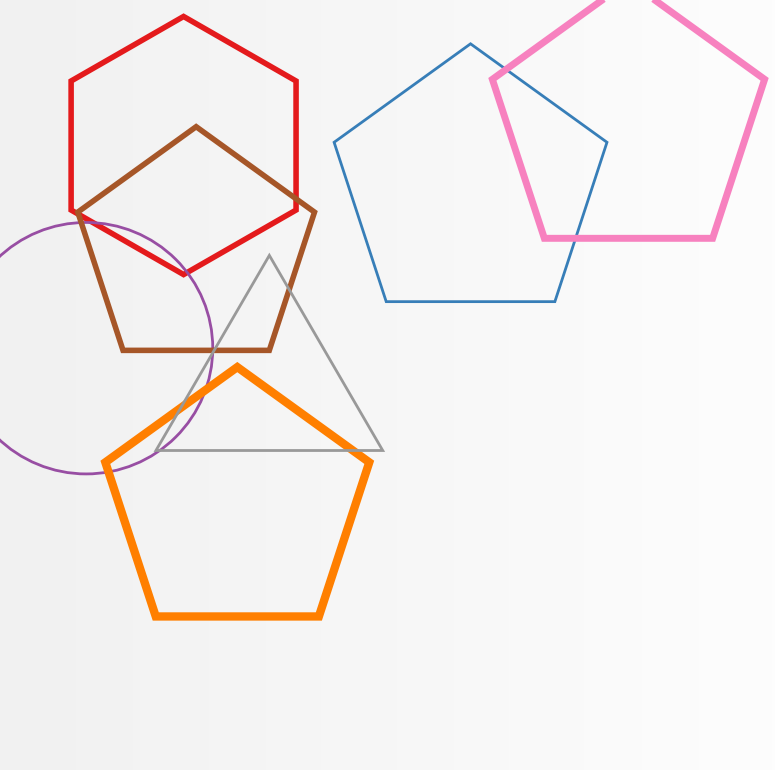[{"shape": "hexagon", "thickness": 2, "radius": 0.84, "center": [0.237, 0.811]}, {"shape": "pentagon", "thickness": 1, "radius": 0.93, "center": [0.607, 0.758]}, {"shape": "circle", "thickness": 1, "radius": 0.82, "center": [0.111, 0.548]}, {"shape": "pentagon", "thickness": 3, "radius": 0.9, "center": [0.306, 0.344]}, {"shape": "pentagon", "thickness": 2, "radius": 0.8, "center": [0.253, 0.675]}, {"shape": "pentagon", "thickness": 2.5, "radius": 0.92, "center": [0.811, 0.84]}, {"shape": "triangle", "thickness": 1, "radius": 0.84, "center": [0.348, 0.499]}]